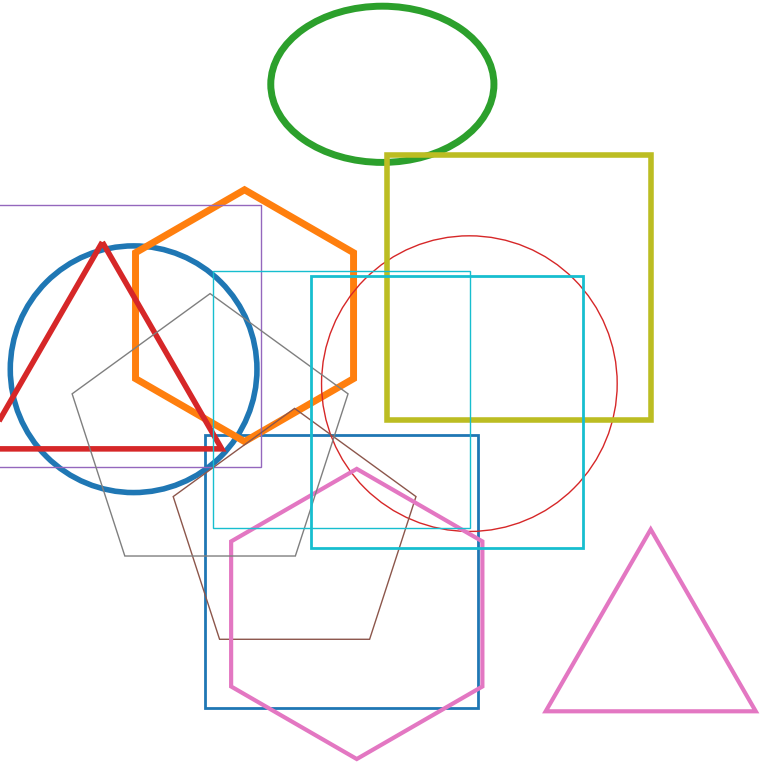[{"shape": "square", "thickness": 1, "radius": 0.89, "center": [0.443, 0.258]}, {"shape": "circle", "thickness": 2, "radius": 0.8, "center": [0.174, 0.52]}, {"shape": "hexagon", "thickness": 2.5, "radius": 0.82, "center": [0.318, 0.59]}, {"shape": "oval", "thickness": 2.5, "radius": 0.72, "center": [0.497, 0.891]}, {"shape": "triangle", "thickness": 2, "radius": 0.9, "center": [0.133, 0.507]}, {"shape": "circle", "thickness": 0.5, "radius": 0.96, "center": [0.61, 0.502]}, {"shape": "square", "thickness": 0.5, "radius": 0.85, "center": [0.169, 0.564]}, {"shape": "pentagon", "thickness": 0.5, "radius": 0.83, "center": [0.383, 0.304]}, {"shape": "hexagon", "thickness": 1.5, "radius": 0.94, "center": [0.463, 0.203]}, {"shape": "triangle", "thickness": 1.5, "radius": 0.79, "center": [0.845, 0.155]}, {"shape": "pentagon", "thickness": 0.5, "radius": 0.94, "center": [0.273, 0.43]}, {"shape": "square", "thickness": 2, "radius": 0.86, "center": [0.674, 0.627]}, {"shape": "square", "thickness": 0.5, "radius": 0.83, "center": [0.443, 0.481]}, {"shape": "square", "thickness": 1, "radius": 0.88, "center": [0.581, 0.465]}]